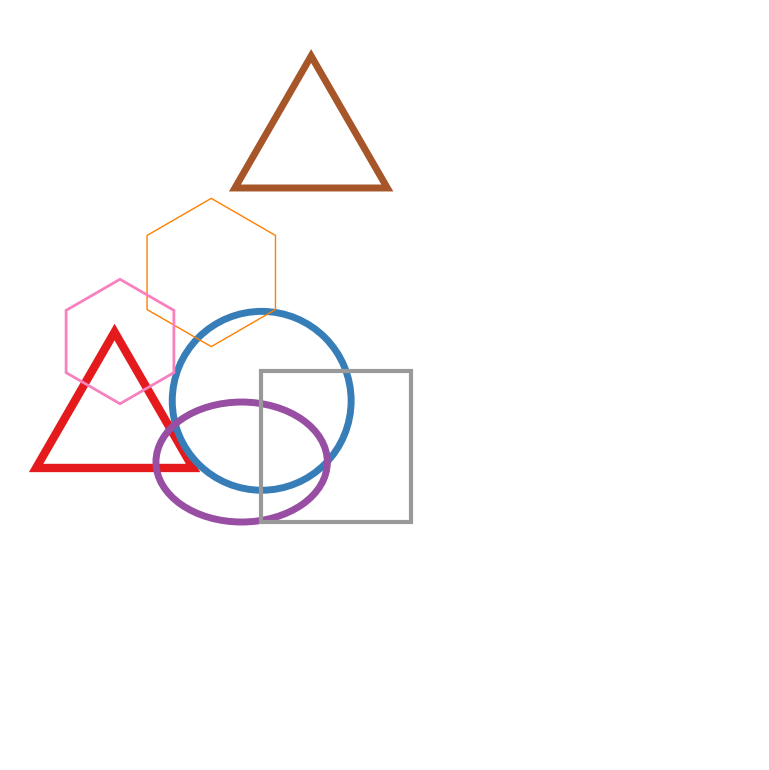[{"shape": "triangle", "thickness": 3, "radius": 0.59, "center": [0.149, 0.451]}, {"shape": "circle", "thickness": 2.5, "radius": 0.58, "center": [0.34, 0.479]}, {"shape": "oval", "thickness": 2.5, "radius": 0.56, "center": [0.314, 0.4]}, {"shape": "hexagon", "thickness": 0.5, "radius": 0.48, "center": [0.274, 0.646]}, {"shape": "triangle", "thickness": 2.5, "radius": 0.57, "center": [0.404, 0.813]}, {"shape": "hexagon", "thickness": 1, "radius": 0.4, "center": [0.156, 0.556]}, {"shape": "square", "thickness": 1.5, "radius": 0.49, "center": [0.437, 0.42]}]